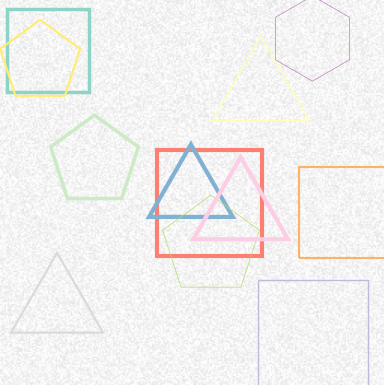[{"shape": "square", "thickness": 2.5, "radius": 0.54, "center": [0.124, 0.869]}, {"shape": "triangle", "thickness": 1, "radius": 0.73, "center": [0.678, 0.76]}, {"shape": "square", "thickness": 1, "radius": 0.72, "center": [0.813, 0.13]}, {"shape": "square", "thickness": 3, "radius": 0.68, "center": [0.544, 0.473]}, {"shape": "triangle", "thickness": 3, "radius": 0.63, "center": [0.496, 0.499]}, {"shape": "square", "thickness": 1.5, "radius": 0.59, "center": [0.896, 0.447]}, {"shape": "pentagon", "thickness": 0.5, "radius": 0.66, "center": [0.548, 0.361]}, {"shape": "triangle", "thickness": 3, "radius": 0.71, "center": [0.625, 0.45]}, {"shape": "triangle", "thickness": 1.5, "radius": 0.69, "center": [0.148, 0.205]}, {"shape": "hexagon", "thickness": 0.5, "radius": 0.55, "center": [0.812, 0.9]}, {"shape": "pentagon", "thickness": 2.5, "radius": 0.6, "center": [0.246, 0.581]}, {"shape": "pentagon", "thickness": 1.5, "radius": 0.55, "center": [0.104, 0.839]}]